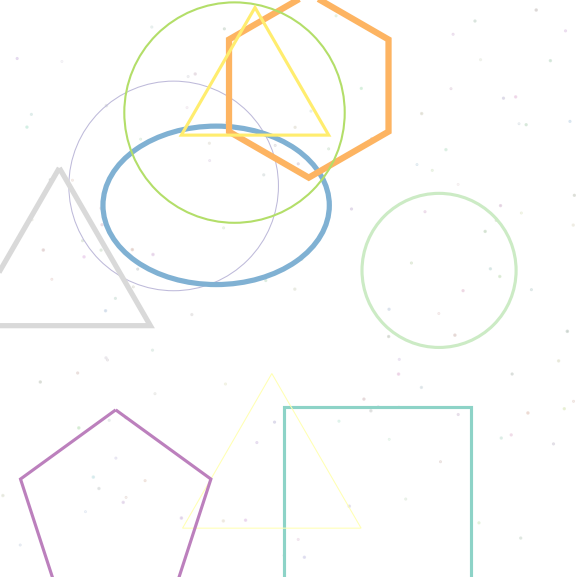[{"shape": "square", "thickness": 1.5, "radius": 0.81, "center": [0.654, 0.132]}, {"shape": "triangle", "thickness": 0.5, "radius": 0.89, "center": [0.471, 0.174]}, {"shape": "circle", "thickness": 0.5, "radius": 0.91, "center": [0.301, 0.677]}, {"shape": "oval", "thickness": 2.5, "radius": 0.98, "center": [0.374, 0.644]}, {"shape": "hexagon", "thickness": 3, "radius": 0.8, "center": [0.535, 0.851]}, {"shape": "circle", "thickness": 1, "radius": 0.95, "center": [0.406, 0.804]}, {"shape": "triangle", "thickness": 2.5, "radius": 0.91, "center": [0.103, 0.526]}, {"shape": "pentagon", "thickness": 1.5, "radius": 0.87, "center": [0.2, 0.116]}, {"shape": "circle", "thickness": 1.5, "radius": 0.67, "center": [0.76, 0.531]}, {"shape": "triangle", "thickness": 1.5, "radius": 0.74, "center": [0.442, 0.839]}]